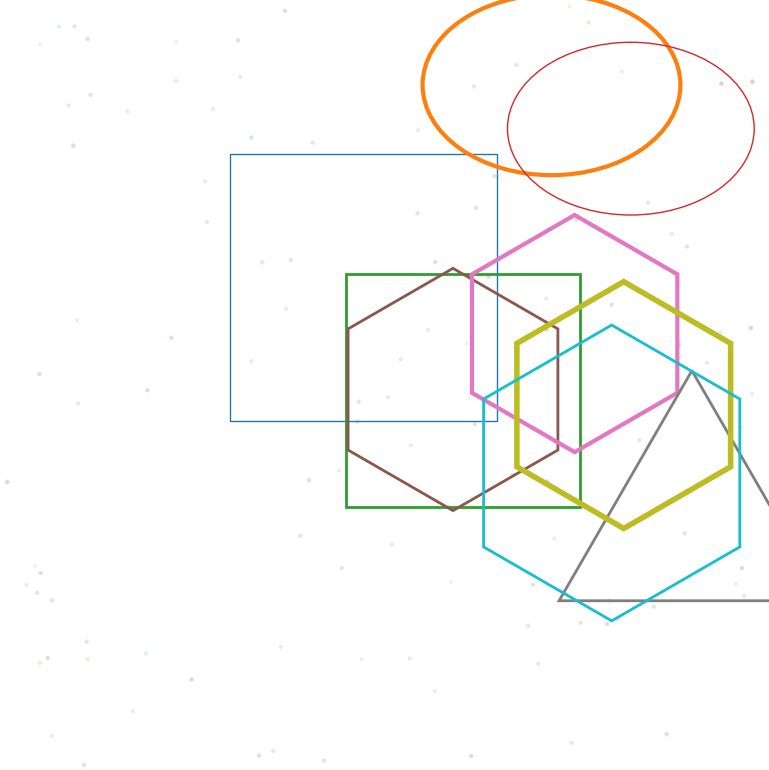[{"shape": "square", "thickness": 0.5, "radius": 0.87, "center": [0.472, 0.627]}, {"shape": "oval", "thickness": 1.5, "radius": 0.84, "center": [0.716, 0.89]}, {"shape": "square", "thickness": 1, "radius": 0.76, "center": [0.602, 0.493]}, {"shape": "oval", "thickness": 0.5, "radius": 0.8, "center": [0.819, 0.833]}, {"shape": "hexagon", "thickness": 1, "radius": 0.79, "center": [0.588, 0.494]}, {"shape": "hexagon", "thickness": 1.5, "radius": 0.77, "center": [0.746, 0.567]}, {"shape": "triangle", "thickness": 1, "radius": 1.0, "center": [0.899, 0.319]}, {"shape": "hexagon", "thickness": 2, "radius": 0.8, "center": [0.81, 0.474]}, {"shape": "hexagon", "thickness": 1, "radius": 0.96, "center": [0.794, 0.386]}]